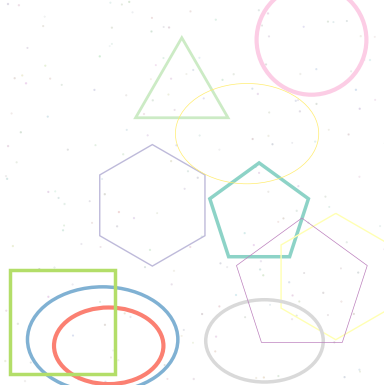[{"shape": "pentagon", "thickness": 2.5, "radius": 0.67, "center": [0.673, 0.442]}, {"shape": "hexagon", "thickness": 1, "radius": 0.82, "center": [0.872, 0.282]}, {"shape": "hexagon", "thickness": 1, "radius": 0.79, "center": [0.396, 0.467]}, {"shape": "oval", "thickness": 3, "radius": 0.71, "center": [0.282, 0.102]}, {"shape": "oval", "thickness": 2.5, "radius": 0.98, "center": [0.267, 0.118]}, {"shape": "square", "thickness": 2.5, "radius": 0.68, "center": [0.162, 0.163]}, {"shape": "circle", "thickness": 3, "radius": 0.71, "center": [0.809, 0.897]}, {"shape": "oval", "thickness": 2.5, "radius": 0.76, "center": [0.687, 0.115]}, {"shape": "pentagon", "thickness": 0.5, "radius": 0.89, "center": [0.784, 0.255]}, {"shape": "triangle", "thickness": 2, "radius": 0.69, "center": [0.472, 0.763]}, {"shape": "oval", "thickness": 0.5, "radius": 0.93, "center": [0.642, 0.653]}]